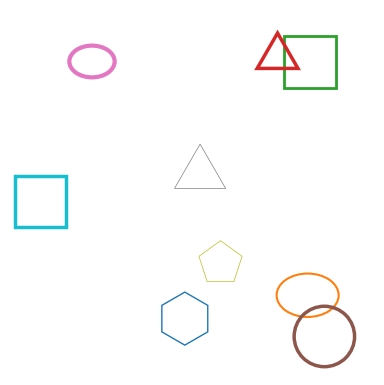[{"shape": "hexagon", "thickness": 1, "radius": 0.34, "center": [0.48, 0.172]}, {"shape": "oval", "thickness": 1.5, "radius": 0.4, "center": [0.799, 0.233]}, {"shape": "square", "thickness": 2, "radius": 0.34, "center": [0.805, 0.839]}, {"shape": "triangle", "thickness": 2.5, "radius": 0.31, "center": [0.721, 0.853]}, {"shape": "circle", "thickness": 2.5, "radius": 0.39, "center": [0.843, 0.126]}, {"shape": "oval", "thickness": 3, "radius": 0.29, "center": [0.239, 0.84]}, {"shape": "triangle", "thickness": 0.5, "radius": 0.38, "center": [0.52, 0.549]}, {"shape": "pentagon", "thickness": 0.5, "radius": 0.29, "center": [0.573, 0.316]}, {"shape": "square", "thickness": 2.5, "radius": 0.33, "center": [0.105, 0.477]}]